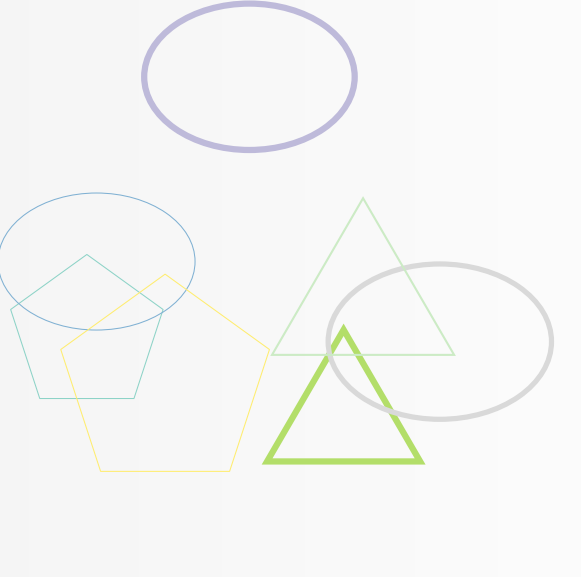[{"shape": "pentagon", "thickness": 0.5, "radius": 0.69, "center": [0.149, 0.421]}, {"shape": "oval", "thickness": 3, "radius": 0.91, "center": [0.429, 0.866]}, {"shape": "oval", "thickness": 0.5, "radius": 0.85, "center": [0.166, 0.546]}, {"shape": "triangle", "thickness": 3, "radius": 0.76, "center": [0.591, 0.276]}, {"shape": "oval", "thickness": 2.5, "radius": 0.96, "center": [0.757, 0.408]}, {"shape": "triangle", "thickness": 1, "radius": 0.9, "center": [0.625, 0.475]}, {"shape": "pentagon", "thickness": 0.5, "radius": 0.94, "center": [0.284, 0.336]}]